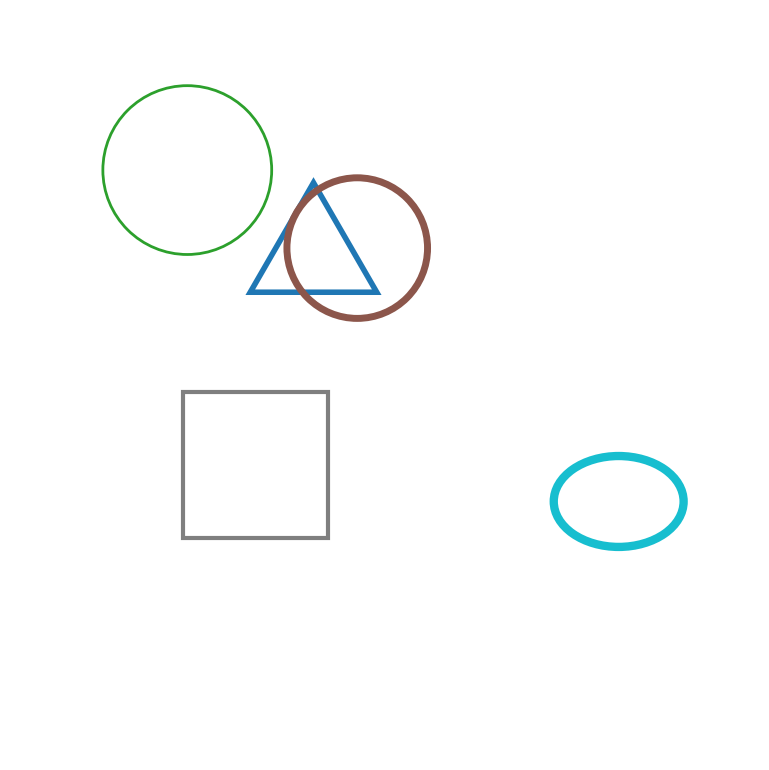[{"shape": "triangle", "thickness": 2, "radius": 0.47, "center": [0.407, 0.668]}, {"shape": "circle", "thickness": 1, "radius": 0.55, "center": [0.243, 0.779]}, {"shape": "circle", "thickness": 2.5, "radius": 0.46, "center": [0.464, 0.678]}, {"shape": "square", "thickness": 1.5, "radius": 0.47, "center": [0.332, 0.396]}, {"shape": "oval", "thickness": 3, "radius": 0.42, "center": [0.803, 0.349]}]